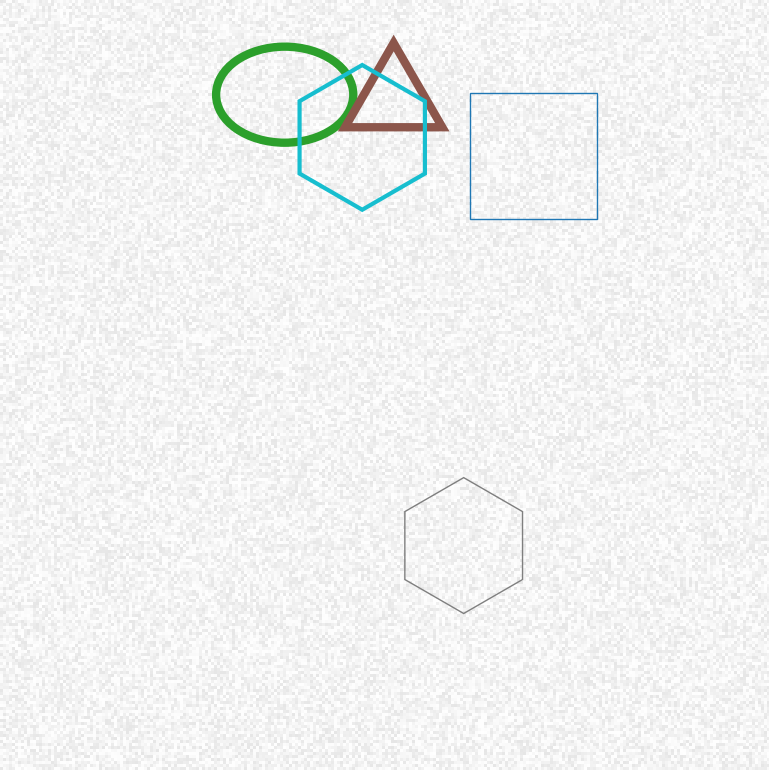[{"shape": "square", "thickness": 0.5, "radius": 0.41, "center": [0.693, 0.798]}, {"shape": "oval", "thickness": 3, "radius": 0.45, "center": [0.37, 0.877]}, {"shape": "triangle", "thickness": 3, "radius": 0.36, "center": [0.511, 0.871]}, {"shape": "hexagon", "thickness": 0.5, "radius": 0.44, "center": [0.602, 0.291]}, {"shape": "hexagon", "thickness": 1.5, "radius": 0.47, "center": [0.47, 0.822]}]